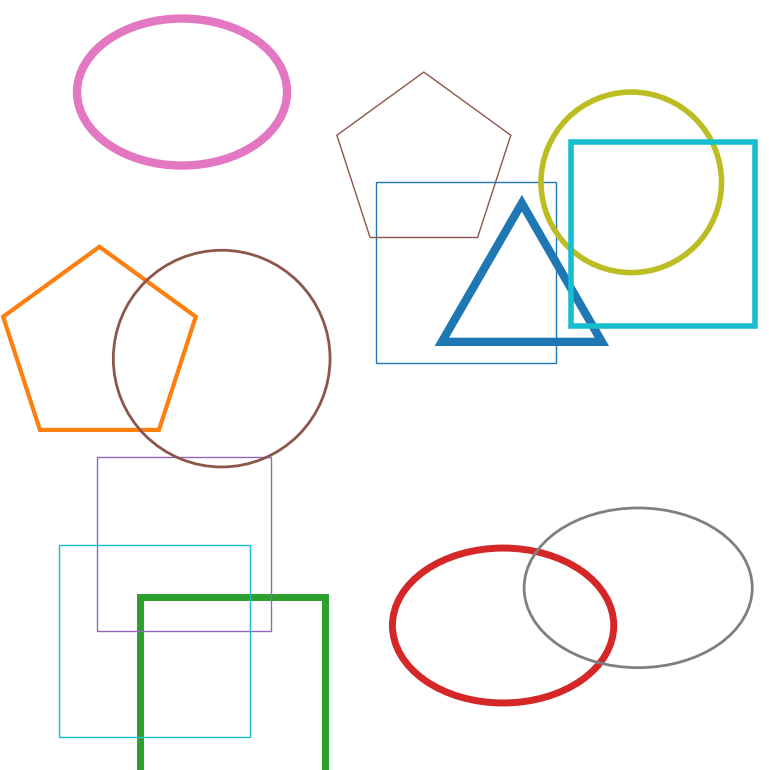[{"shape": "square", "thickness": 0.5, "radius": 0.58, "center": [0.605, 0.646]}, {"shape": "triangle", "thickness": 3, "radius": 0.6, "center": [0.678, 0.616]}, {"shape": "pentagon", "thickness": 1.5, "radius": 0.66, "center": [0.129, 0.548]}, {"shape": "square", "thickness": 2.5, "radius": 0.6, "center": [0.302, 0.105]}, {"shape": "oval", "thickness": 2.5, "radius": 0.72, "center": [0.653, 0.188]}, {"shape": "square", "thickness": 0.5, "radius": 0.56, "center": [0.239, 0.294]}, {"shape": "pentagon", "thickness": 0.5, "radius": 0.59, "center": [0.55, 0.788]}, {"shape": "circle", "thickness": 1, "radius": 0.7, "center": [0.288, 0.534]}, {"shape": "oval", "thickness": 3, "radius": 0.68, "center": [0.236, 0.88]}, {"shape": "oval", "thickness": 1, "radius": 0.74, "center": [0.829, 0.237]}, {"shape": "circle", "thickness": 2, "radius": 0.59, "center": [0.82, 0.763]}, {"shape": "square", "thickness": 0.5, "radius": 0.62, "center": [0.201, 0.167]}, {"shape": "square", "thickness": 2, "radius": 0.6, "center": [0.861, 0.696]}]